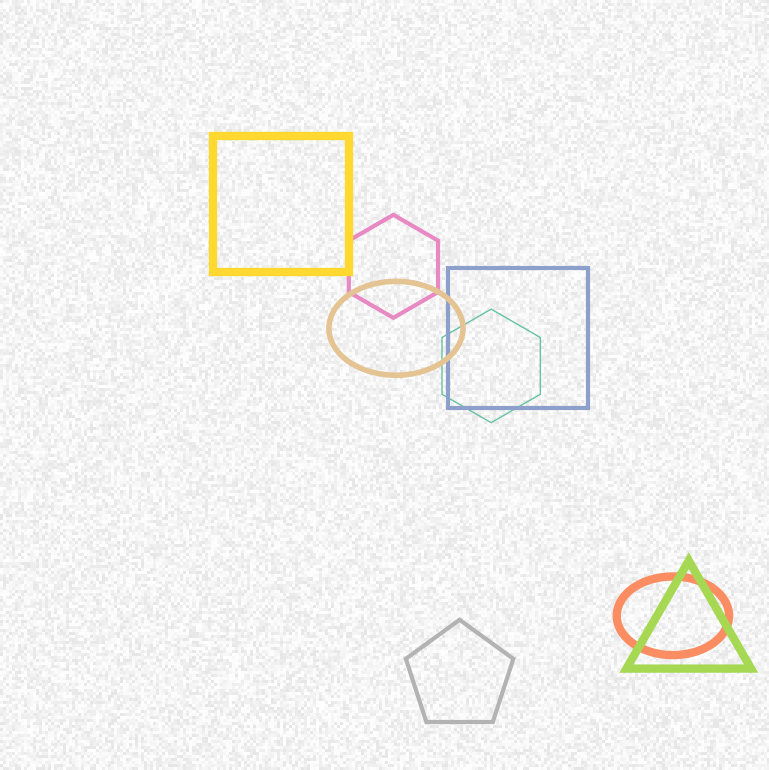[{"shape": "hexagon", "thickness": 0.5, "radius": 0.37, "center": [0.638, 0.525]}, {"shape": "oval", "thickness": 3, "radius": 0.36, "center": [0.874, 0.2]}, {"shape": "square", "thickness": 1.5, "radius": 0.45, "center": [0.673, 0.561]}, {"shape": "hexagon", "thickness": 1.5, "radius": 0.33, "center": [0.511, 0.654]}, {"shape": "triangle", "thickness": 3, "radius": 0.47, "center": [0.895, 0.178]}, {"shape": "square", "thickness": 3, "radius": 0.44, "center": [0.365, 0.735]}, {"shape": "oval", "thickness": 2, "radius": 0.44, "center": [0.514, 0.574]}, {"shape": "pentagon", "thickness": 1.5, "radius": 0.37, "center": [0.597, 0.122]}]